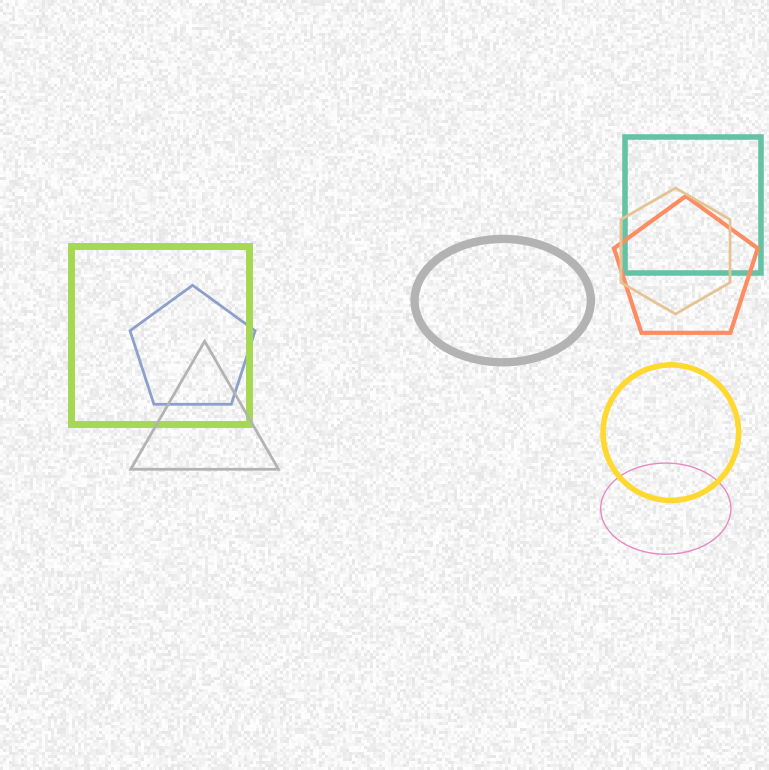[{"shape": "square", "thickness": 2, "radius": 0.44, "center": [0.9, 0.734]}, {"shape": "pentagon", "thickness": 1.5, "radius": 0.49, "center": [0.891, 0.647]}, {"shape": "pentagon", "thickness": 1, "radius": 0.43, "center": [0.25, 0.544]}, {"shape": "oval", "thickness": 0.5, "radius": 0.42, "center": [0.865, 0.339]}, {"shape": "square", "thickness": 2.5, "radius": 0.58, "center": [0.208, 0.564]}, {"shape": "circle", "thickness": 2, "radius": 0.44, "center": [0.871, 0.438]}, {"shape": "hexagon", "thickness": 1, "radius": 0.41, "center": [0.877, 0.674]}, {"shape": "triangle", "thickness": 1, "radius": 0.55, "center": [0.266, 0.446]}, {"shape": "oval", "thickness": 3, "radius": 0.57, "center": [0.653, 0.61]}]